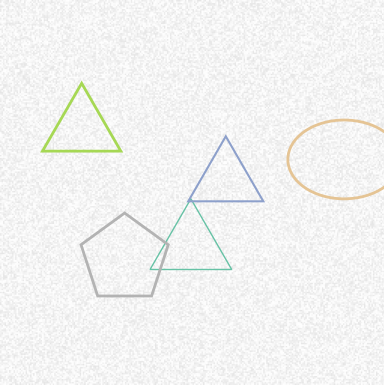[{"shape": "triangle", "thickness": 1, "radius": 0.61, "center": [0.496, 0.361]}, {"shape": "triangle", "thickness": 1.5, "radius": 0.56, "center": [0.586, 0.533]}, {"shape": "triangle", "thickness": 2, "radius": 0.59, "center": [0.212, 0.666]}, {"shape": "oval", "thickness": 2, "radius": 0.73, "center": [0.894, 0.586]}, {"shape": "pentagon", "thickness": 2, "radius": 0.6, "center": [0.324, 0.328]}]